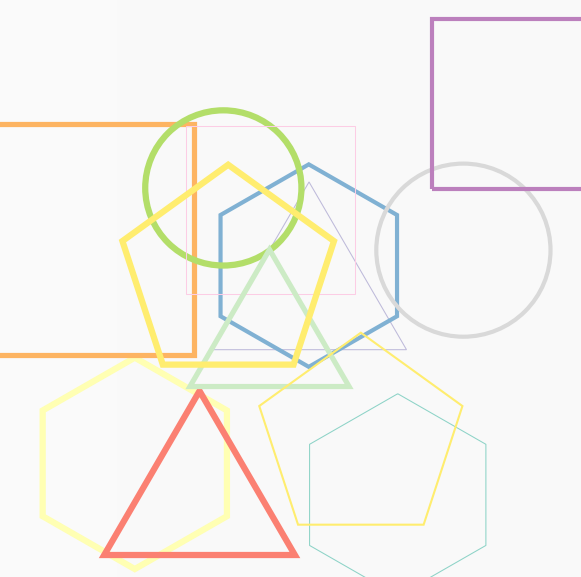[{"shape": "hexagon", "thickness": 0.5, "radius": 0.88, "center": [0.684, 0.142]}, {"shape": "hexagon", "thickness": 3, "radius": 0.92, "center": [0.232, 0.197]}, {"shape": "triangle", "thickness": 0.5, "radius": 0.97, "center": [0.532, 0.49]}, {"shape": "triangle", "thickness": 3, "radius": 0.95, "center": [0.343, 0.133]}, {"shape": "hexagon", "thickness": 2, "radius": 0.88, "center": [0.531, 0.539]}, {"shape": "square", "thickness": 2.5, "radius": 1.0, "center": [0.135, 0.585]}, {"shape": "circle", "thickness": 3, "radius": 0.67, "center": [0.384, 0.674]}, {"shape": "square", "thickness": 0.5, "radius": 0.73, "center": [0.466, 0.636]}, {"shape": "circle", "thickness": 2, "radius": 0.75, "center": [0.797, 0.566]}, {"shape": "square", "thickness": 2, "radius": 0.73, "center": [0.891, 0.819]}, {"shape": "triangle", "thickness": 2.5, "radius": 0.79, "center": [0.464, 0.409]}, {"shape": "pentagon", "thickness": 3, "radius": 0.96, "center": [0.393, 0.523]}, {"shape": "pentagon", "thickness": 1, "radius": 0.92, "center": [0.621, 0.239]}]